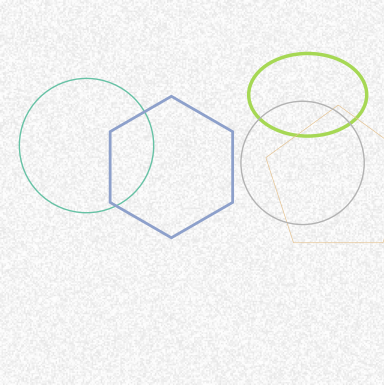[{"shape": "circle", "thickness": 1, "radius": 0.87, "center": [0.225, 0.622]}, {"shape": "hexagon", "thickness": 2, "radius": 0.92, "center": [0.445, 0.566]}, {"shape": "oval", "thickness": 2.5, "radius": 0.77, "center": [0.799, 0.754]}, {"shape": "pentagon", "thickness": 0.5, "radius": 0.99, "center": [0.879, 0.529]}, {"shape": "circle", "thickness": 1, "radius": 0.8, "center": [0.786, 0.577]}]